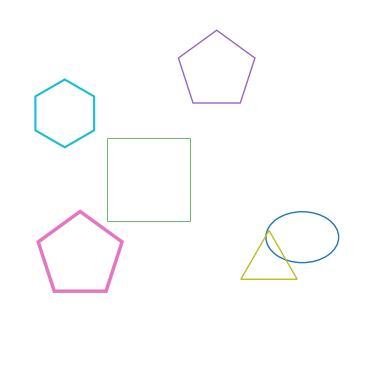[{"shape": "oval", "thickness": 1, "radius": 0.47, "center": [0.785, 0.384]}, {"shape": "square", "thickness": 0.5, "radius": 0.53, "center": [0.386, 0.534]}, {"shape": "pentagon", "thickness": 1, "radius": 0.52, "center": [0.563, 0.817]}, {"shape": "pentagon", "thickness": 2.5, "radius": 0.57, "center": [0.208, 0.336]}, {"shape": "triangle", "thickness": 1, "radius": 0.42, "center": [0.699, 0.317]}, {"shape": "hexagon", "thickness": 1.5, "radius": 0.44, "center": [0.168, 0.705]}]